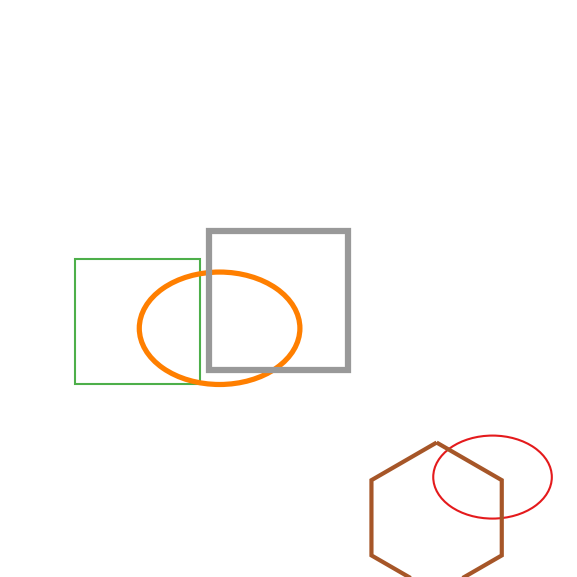[{"shape": "oval", "thickness": 1, "radius": 0.51, "center": [0.853, 0.173]}, {"shape": "square", "thickness": 1, "radius": 0.54, "center": [0.238, 0.443]}, {"shape": "oval", "thickness": 2.5, "radius": 0.7, "center": [0.38, 0.431]}, {"shape": "hexagon", "thickness": 2, "radius": 0.65, "center": [0.756, 0.103]}, {"shape": "square", "thickness": 3, "radius": 0.6, "center": [0.482, 0.479]}]